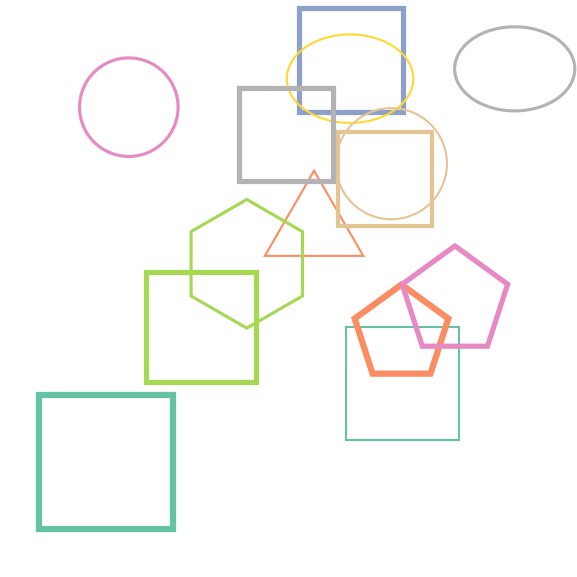[{"shape": "square", "thickness": 1, "radius": 0.49, "center": [0.697, 0.336]}, {"shape": "square", "thickness": 3, "radius": 0.58, "center": [0.183, 0.199]}, {"shape": "pentagon", "thickness": 3, "radius": 0.43, "center": [0.695, 0.421]}, {"shape": "triangle", "thickness": 1, "radius": 0.49, "center": [0.544, 0.605]}, {"shape": "square", "thickness": 2.5, "radius": 0.45, "center": [0.608, 0.895]}, {"shape": "pentagon", "thickness": 2.5, "radius": 0.48, "center": [0.788, 0.477]}, {"shape": "circle", "thickness": 1.5, "radius": 0.43, "center": [0.223, 0.814]}, {"shape": "square", "thickness": 2.5, "radius": 0.48, "center": [0.348, 0.433]}, {"shape": "hexagon", "thickness": 1.5, "radius": 0.56, "center": [0.427, 0.542]}, {"shape": "oval", "thickness": 1, "radius": 0.55, "center": [0.606, 0.863]}, {"shape": "circle", "thickness": 1, "radius": 0.48, "center": [0.678, 0.716]}, {"shape": "square", "thickness": 2, "radius": 0.41, "center": [0.667, 0.689]}, {"shape": "square", "thickness": 2.5, "radius": 0.4, "center": [0.495, 0.767]}, {"shape": "oval", "thickness": 1.5, "radius": 0.52, "center": [0.891, 0.88]}]